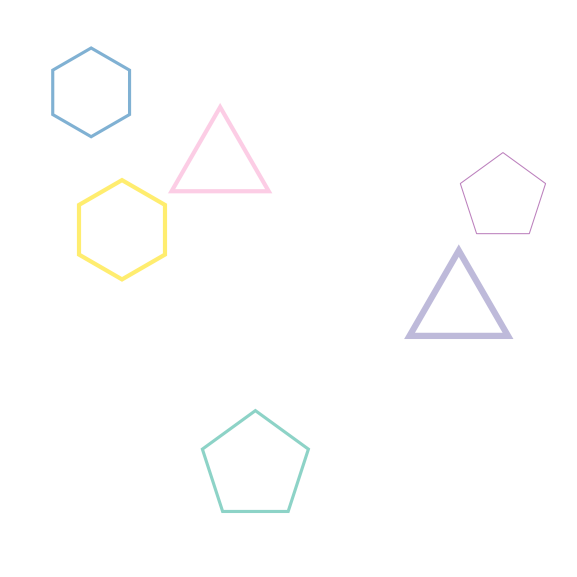[{"shape": "pentagon", "thickness": 1.5, "radius": 0.48, "center": [0.442, 0.192]}, {"shape": "triangle", "thickness": 3, "radius": 0.49, "center": [0.794, 0.467]}, {"shape": "hexagon", "thickness": 1.5, "radius": 0.38, "center": [0.158, 0.839]}, {"shape": "triangle", "thickness": 2, "radius": 0.49, "center": [0.381, 0.717]}, {"shape": "pentagon", "thickness": 0.5, "radius": 0.39, "center": [0.871, 0.657]}, {"shape": "hexagon", "thickness": 2, "radius": 0.43, "center": [0.211, 0.601]}]